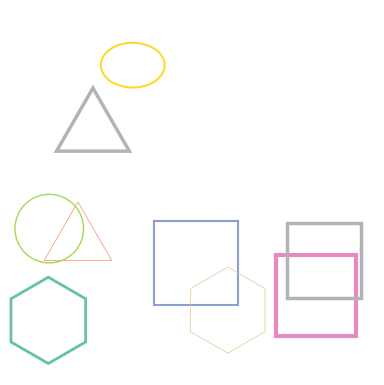[{"shape": "hexagon", "thickness": 2, "radius": 0.56, "center": [0.125, 0.168]}, {"shape": "triangle", "thickness": 0.5, "radius": 0.51, "center": [0.202, 0.374]}, {"shape": "square", "thickness": 1.5, "radius": 0.55, "center": [0.509, 0.318]}, {"shape": "square", "thickness": 3, "radius": 0.52, "center": [0.82, 0.233]}, {"shape": "circle", "thickness": 1, "radius": 0.45, "center": [0.128, 0.406]}, {"shape": "oval", "thickness": 1.5, "radius": 0.41, "center": [0.345, 0.831]}, {"shape": "hexagon", "thickness": 0.5, "radius": 0.56, "center": [0.592, 0.194]}, {"shape": "square", "thickness": 2.5, "radius": 0.48, "center": [0.841, 0.324]}, {"shape": "triangle", "thickness": 2.5, "radius": 0.55, "center": [0.241, 0.662]}]